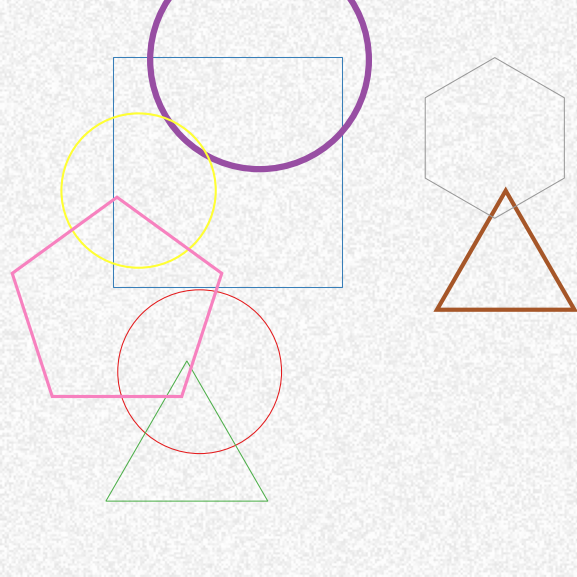[{"shape": "circle", "thickness": 0.5, "radius": 0.71, "center": [0.346, 0.355]}, {"shape": "square", "thickness": 0.5, "radius": 0.99, "center": [0.394, 0.701]}, {"shape": "triangle", "thickness": 0.5, "radius": 0.81, "center": [0.324, 0.212]}, {"shape": "circle", "thickness": 3, "radius": 0.95, "center": [0.449, 0.896]}, {"shape": "circle", "thickness": 1, "radius": 0.67, "center": [0.24, 0.669]}, {"shape": "triangle", "thickness": 2, "radius": 0.69, "center": [0.876, 0.532]}, {"shape": "pentagon", "thickness": 1.5, "radius": 0.95, "center": [0.203, 0.467]}, {"shape": "hexagon", "thickness": 0.5, "radius": 0.7, "center": [0.857, 0.76]}]